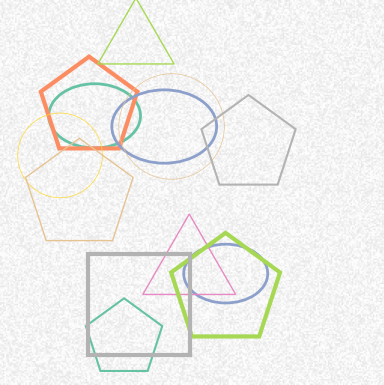[{"shape": "oval", "thickness": 2, "radius": 0.6, "center": [0.246, 0.699]}, {"shape": "pentagon", "thickness": 1.5, "radius": 0.52, "center": [0.322, 0.121]}, {"shape": "pentagon", "thickness": 3, "radius": 0.66, "center": [0.231, 0.721]}, {"shape": "oval", "thickness": 2, "radius": 0.68, "center": [0.427, 0.671]}, {"shape": "oval", "thickness": 2, "radius": 0.55, "center": [0.586, 0.289]}, {"shape": "triangle", "thickness": 1, "radius": 0.7, "center": [0.492, 0.305]}, {"shape": "triangle", "thickness": 1, "radius": 0.57, "center": [0.353, 0.891]}, {"shape": "pentagon", "thickness": 3, "radius": 0.74, "center": [0.586, 0.246]}, {"shape": "circle", "thickness": 0.5, "radius": 0.55, "center": [0.156, 0.596]}, {"shape": "circle", "thickness": 0.5, "radius": 0.69, "center": [0.446, 0.672]}, {"shape": "pentagon", "thickness": 1, "radius": 0.73, "center": [0.206, 0.494]}, {"shape": "square", "thickness": 3, "radius": 0.66, "center": [0.361, 0.21]}, {"shape": "pentagon", "thickness": 1.5, "radius": 0.64, "center": [0.646, 0.625]}]